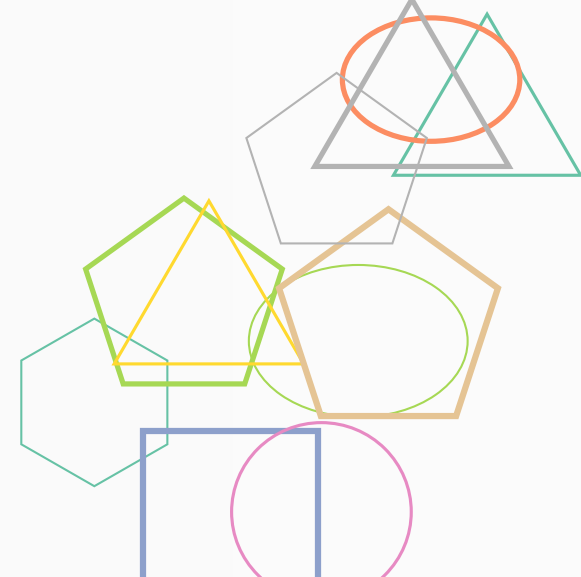[{"shape": "triangle", "thickness": 1.5, "radius": 0.93, "center": [0.838, 0.789]}, {"shape": "hexagon", "thickness": 1, "radius": 0.73, "center": [0.162, 0.302]}, {"shape": "oval", "thickness": 2.5, "radius": 0.76, "center": [0.742, 0.861]}, {"shape": "square", "thickness": 3, "radius": 0.75, "center": [0.397, 0.102]}, {"shape": "circle", "thickness": 1.5, "radius": 0.77, "center": [0.553, 0.113]}, {"shape": "oval", "thickness": 1, "radius": 0.94, "center": [0.616, 0.409]}, {"shape": "pentagon", "thickness": 2.5, "radius": 0.89, "center": [0.316, 0.478]}, {"shape": "triangle", "thickness": 1.5, "radius": 0.94, "center": [0.359, 0.463]}, {"shape": "pentagon", "thickness": 3, "radius": 0.99, "center": [0.668, 0.439]}, {"shape": "triangle", "thickness": 2.5, "radius": 0.96, "center": [0.709, 0.807]}, {"shape": "pentagon", "thickness": 1, "radius": 0.82, "center": [0.579, 0.71]}]